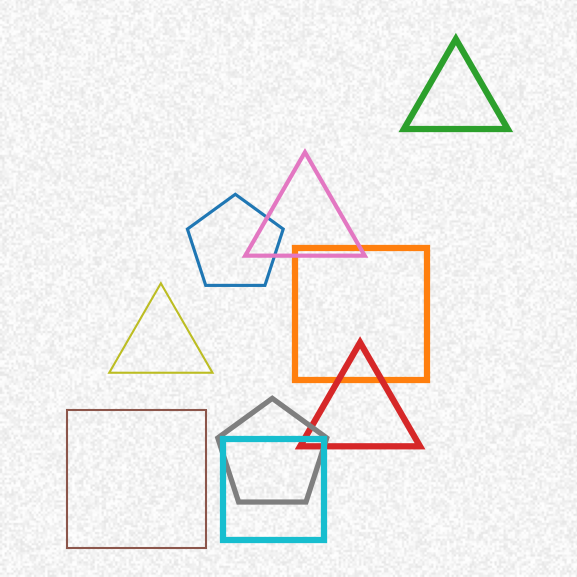[{"shape": "pentagon", "thickness": 1.5, "radius": 0.44, "center": [0.407, 0.575]}, {"shape": "square", "thickness": 3, "radius": 0.57, "center": [0.625, 0.456]}, {"shape": "triangle", "thickness": 3, "radius": 0.52, "center": [0.789, 0.828]}, {"shape": "triangle", "thickness": 3, "radius": 0.6, "center": [0.624, 0.286]}, {"shape": "square", "thickness": 1, "radius": 0.6, "center": [0.236, 0.169]}, {"shape": "triangle", "thickness": 2, "radius": 0.6, "center": [0.528, 0.616]}, {"shape": "pentagon", "thickness": 2.5, "radius": 0.5, "center": [0.471, 0.21]}, {"shape": "triangle", "thickness": 1, "radius": 0.52, "center": [0.279, 0.405]}, {"shape": "square", "thickness": 3, "radius": 0.43, "center": [0.473, 0.151]}]